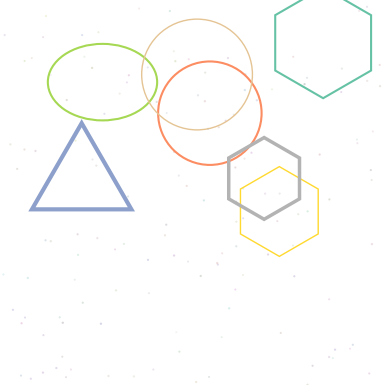[{"shape": "hexagon", "thickness": 1.5, "radius": 0.72, "center": [0.839, 0.889]}, {"shape": "circle", "thickness": 1.5, "radius": 0.67, "center": [0.545, 0.706]}, {"shape": "triangle", "thickness": 3, "radius": 0.75, "center": [0.212, 0.531]}, {"shape": "oval", "thickness": 1.5, "radius": 0.71, "center": [0.266, 0.787]}, {"shape": "hexagon", "thickness": 1, "radius": 0.58, "center": [0.726, 0.451]}, {"shape": "circle", "thickness": 1, "radius": 0.72, "center": [0.512, 0.806]}, {"shape": "hexagon", "thickness": 2.5, "radius": 0.53, "center": [0.686, 0.537]}]